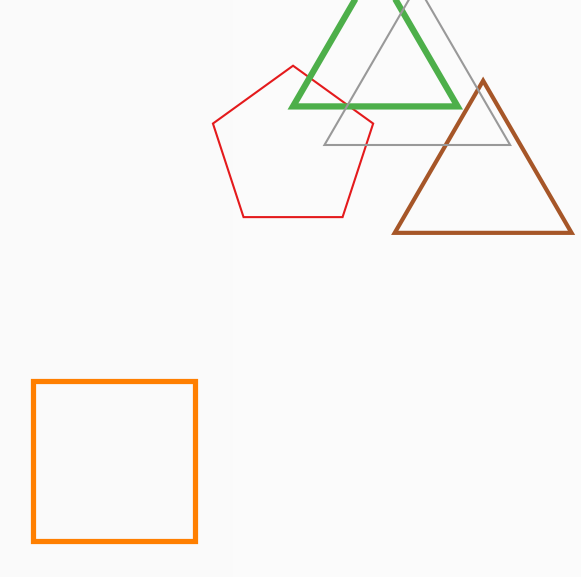[{"shape": "pentagon", "thickness": 1, "radius": 0.72, "center": [0.504, 0.74]}, {"shape": "triangle", "thickness": 3, "radius": 0.82, "center": [0.646, 0.897]}, {"shape": "square", "thickness": 2.5, "radius": 0.69, "center": [0.196, 0.201]}, {"shape": "triangle", "thickness": 2, "radius": 0.88, "center": [0.831, 0.684]}, {"shape": "triangle", "thickness": 1, "radius": 0.92, "center": [0.718, 0.84]}]